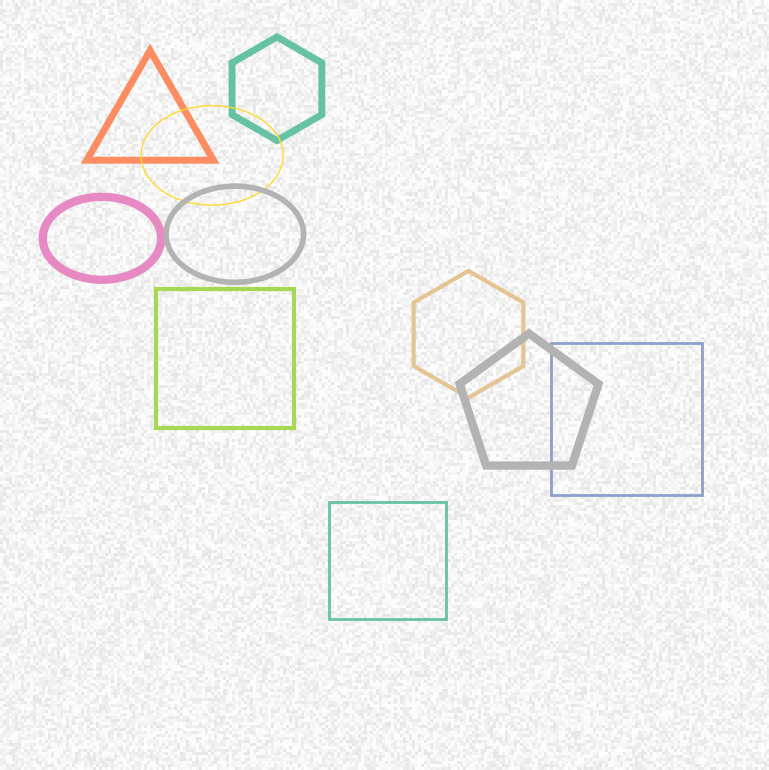[{"shape": "hexagon", "thickness": 2.5, "radius": 0.34, "center": [0.36, 0.885]}, {"shape": "square", "thickness": 1, "radius": 0.38, "center": [0.503, 0.272]}, {"shape": "triangle", "thickness": 2.5, "radius": 0.47, "center": [0.195, 0.839]}, {"shape": "square", "thickness": 1, "radius": 0.49, "center": [0.813, 0.456]}, {"shape": "oval", "thickness": 3, "radius": 0.38, "center": [0.132, 0.691]}, {"shape": "square", "thickness": 1.5, "radius": 0.45, "center": [0.292, 0.534]}, {"shape": "oval", "thickness": 0.5, "radius": 0.46, "center": [0.275, 0.798]}, {"shape": "hexagon", "thickness": 1.5, "radius": 0.41, "center": [0.608, 0.566]}, {"shape": "pentagon", "thickness": 3, "radius": 0.47, "center": [0.687, 0.472]}, {"shape": "oval", "thickness": 2, "radius": 0.45, "center": [0.305, 0.696]}]